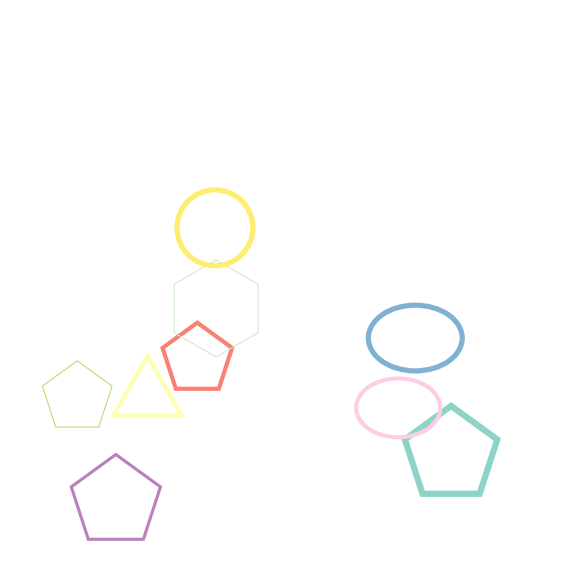[{"shape": "pentagon", "thickness": 3, "radius": 0.42, "center": [0.781, 0.212]}, {"shape": "triangle", "thickness": 2, "radius": 0.34, "center": [0.255, 0.314]}, {"shape": "pentagon", "thickness": 2, "radius": 0.32, "center": [0.342, 0.377]}, {"shape": "oval", "thickness": 2.5, "radius": 0.41, "center": [0.719, 0.414]}, {"shape": "pentagon", "thickness": 0.5, "radius": 0.32, "center": [0.134, 0.311]}, {"shape": "oval", "thickness": 2, "radius": 0.36, "center": [0.69, 0.293]}, {"shape": "pentagon", "thickness": 1.5, "radius": 0.41, "center": [0.201, 0.131]}, {"shape": "hexagon", "thickness": 0.5, "radius": 0.42, "center": [0.374, 0.465]}, {"shape": "circle", "thickness": 2.5, "radius": 0.33, "center": [0.372, 0.605]}]